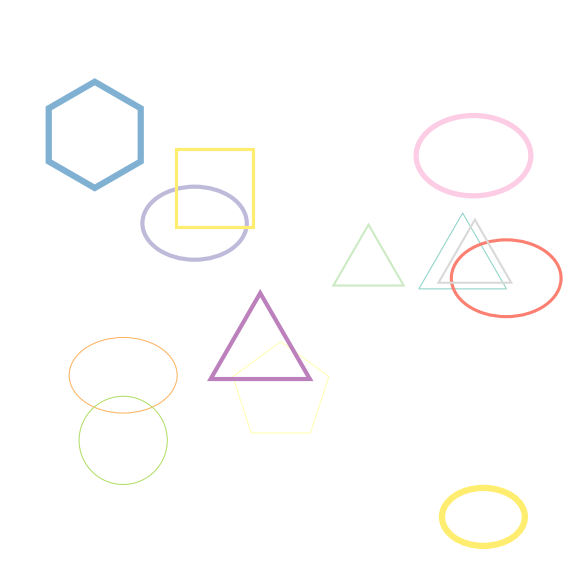[{"shape": "triangle", "thickness": 0.5, "radius": 0.44, "center": [0.801, 0.543]}, {"shape": "pentagon", "thickness": 0.5, "radius": 0.44, "center": [0.486, 0.32]}, {"shape": "oval", "thickness": 2, "radius": 0.45, "center": [0.337, 0.613]}, {"shape": "oval", "thickness": 1.5, "radius": 0.48, "center": [0.877, 0.517]}, {"shape": "hexagon", "thickness": 3, "radius": 0.46, "center": [0.164, 0.766]}, {"shape": "oval", "thickness": 0.5, "radius": 0.47, "center": [0.213, 0.349]}, {"shape": "circle", "thickness": 0.5, "radius": 0.38, "center": [0.213, 0.237]}, {"shape": "oval", "thickness": 2.5, "radius": 0.5, "center": [0.82, 0.73]}, {"shape": "triangle", "thickness": 1, "radius": 0.36, "center": [0.822, 0.546]}, {"shape": "triangle", "thickness": 2, "radius": 0.5, "center": [0.451, 0.392]}, {"shape": "triangle", "thickness": 1, "radius": 0.35, "center": [0.638, 0.54]}, {"shape": "square", "thickness": 1.5, "radius": 0.34, "center": [0.372, 0.673]}, {"shape": "oval", "thickness": 3, "radius": 0.36, "center": [0.837, 0.104]}]